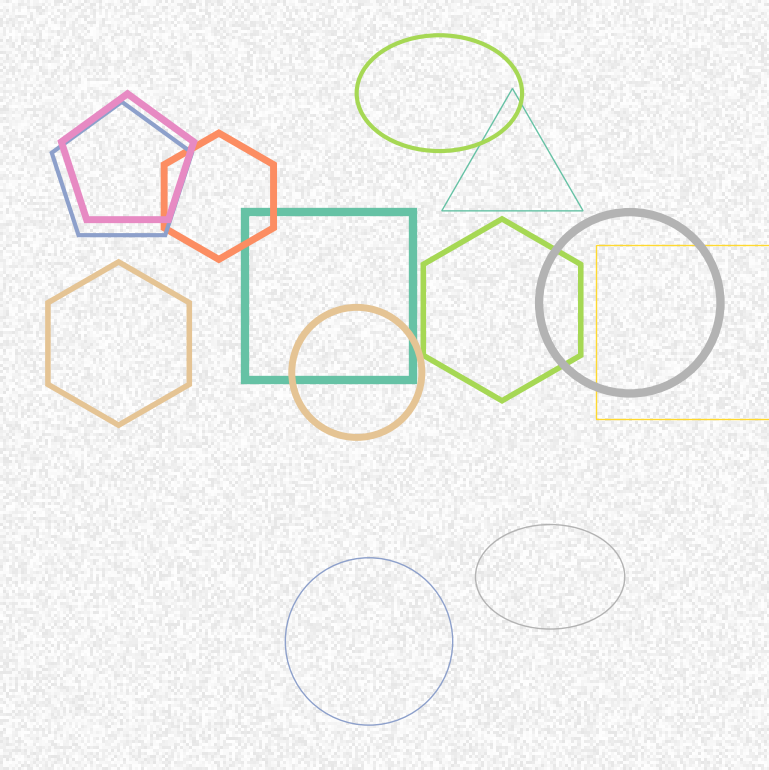[{"shape": "triangle", "thickness": 0.5, "radius": 0.53, "center": [0.666, 0.779]}, {"shape": "square", "thickness": 3, "radius": 0.55, "center": [0.428, 0.615]}, {"shape": "hexagon", "thickness": 2.5, "radius": 0.41, "center": [0.284, 0.745]}, {"shape": "pentagon", "thickness": 1.5, "radius": 0.48, "center": [0.158, 0.772]}, {"shape": "circle", "thickness": 0.5, "radius": 0.54, "center": [0.479, 0.167]}, {"shape": "pentagon", "thickness": 2.5, "radius": 0.45, "center": [0.166, 0.788]}, {"shape": "oval", "thickness": 1.5, "radius": 0.54, "center": [0.571, 0.879]}, {"shape": "hexagon", "thickness": 2, "radius": 0.59, "center": [0.652, 0.598]}, {"shape": "square", "thickness": 0.5, "radius": 0.57, "center": [0.887, 0.569]}, {"shape": "hexagon", "thickness": 2, "radius": 0.53, "center": [0.154, 0.554]}, {"shape": "circle", "thickness": 2.5, "radius": 0.42, "center": [0.463, 0.516]}, {"shape": "oval", "thickness": 0.5, "radius": 0.48, "center": [0.714, 0.251]}, {"shape": "circle", "thickness": 3, "radius": 0.59, "center": [0.818, 0.607]}]